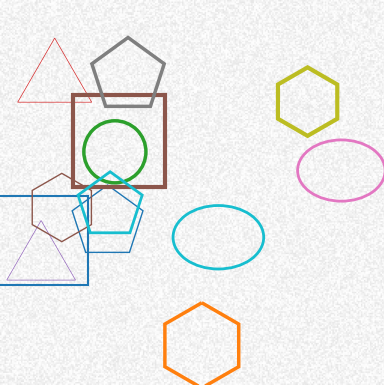[{"shape": "pentagon", "thickness": 1, "radius": 0.48, "center": [0.279, 0.423]}, {"shape": "square", "thickness": 1.5, "radius": 0.58, "center": [0.113, 0.375]}, {"shape": "hexagon", "thickness": 2.5, "radius": 0.55, "center": [0.524, 0.103]}, {"shape": "circle", "thickness": 2.5, "radius": 0.4, "center": [0.298, 0.606]}, {"shape": "triangle", "thickness": 0.5, "radius": 0.56, "center": [0.142, 0.79]}, {"shape": "triangle", "thickness": 0.5, "radius": 0.52, "center": [0.107, 0.324]}, {"shape": "hexagon", "thickness": 1, "radius": 0.44, "center": [0.161, 0.461]}, {"shape": "square", "thickness": 3, "radius": 0.59, "center": [0.309, 0.634]}, {"shape": "oval", "thickness": 2, "radius": 0.57, "center": [0.887, 0.557]}, {"shape": "pentagon", "thickness": 2.5, "radius": 0.49, "center": [0.333, 0.804]}, {"shape": "hexagon", "thickness": 3, "radius": 0.44, "center": [0.799, 0.736]}, {"shape": "pentagon", "thickness": 2, "radius": 0.44, "center": [0.286, 0.466]}, {"shape": "oval", "thickness": 2, "radius": 0.59, "center": [0.567, 0.384]}]